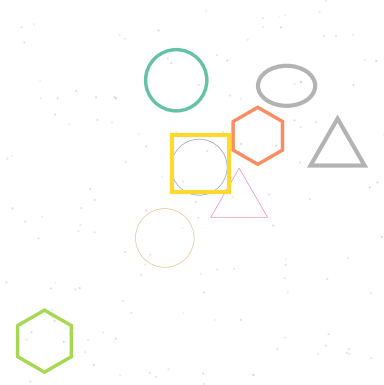[{"shape": "circle", "thickness": 2.5, "radius": 0.4, "center": [0.458, 0.792]}, {"shape": "hexagon", "thickness": 2.5, "radius": 0.37, "center": [0.67, 0.647]}, {"shape": "circle", "thickness": 0.5, "radius": 0.36, "center": [0.517, 0.566]}, {"shape": "triangle", "thickness": 0.5, "radius": 0.43, "center": [0.621, 0.478]}, {"shape": "hexagon", "thickness": 2.5, "radius": 0.4, "center": [0.116, 0.114]}, {"shape": "square", "thickness": 3, "radius": 0.37, "center": [0.521, 0.576]}, {"shape": "circle", "thickness": 0.5, "radius": 0.38, "center": [0.428, 0.382]}, {"shape": "triangle", "thickness": 3, "radius": 0.41, "center": [0.877, 0.611]}, {"shape": "oval", "thickness": 3, "radius": 0.37, "center": [0.744, 0.777]}]